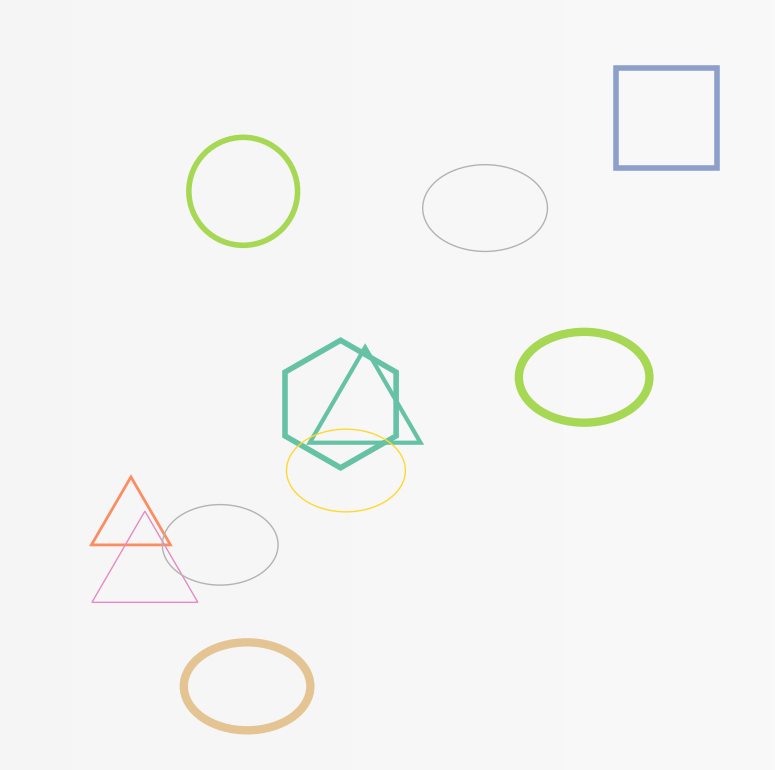[{"shape": "hexagon", "thickness": 2, "radius": 0.41, "center": [0.439, 0.475]}, {"shape": "triangle", "thickness": 1.5, "radius": 0.41, "center": [0.471, 0.466]}, {"shape": "triangle", "thickness": 1, "radius": 0.29, "center": [0.169, 0.322]}, {"shape": "square", "thickness": 2, "radius": 0.32, "center": [0.86, 0.847]}, {"shape": "triangle", "thickness": 0.5, "radius": 0.39, "center": [0.187, 0.257]}, {"shape": "oval", "thickness": 3, "radius": 0.42, "center": [0.754, 0.51]}, {"shape": "circle", "thickness": 2, "radius": 0.35, "center": [0.314, 0.752]}, {"shape": "oval", "thickness": 0.5, "radius": 0.38, "center": [0.446, 0.389]}, {"shape": "oval", "thickness": 3, "radius": 0.41, "center": [0.319, 0.109]}, {"shape": "oval", "thickness": 0.5, "radius": 0.37, "center": [0.284, 0.292]}, {"shape": "oval", "thickness": 0.5, "radius": 0.4, "center": [0.626, 0.73]}]